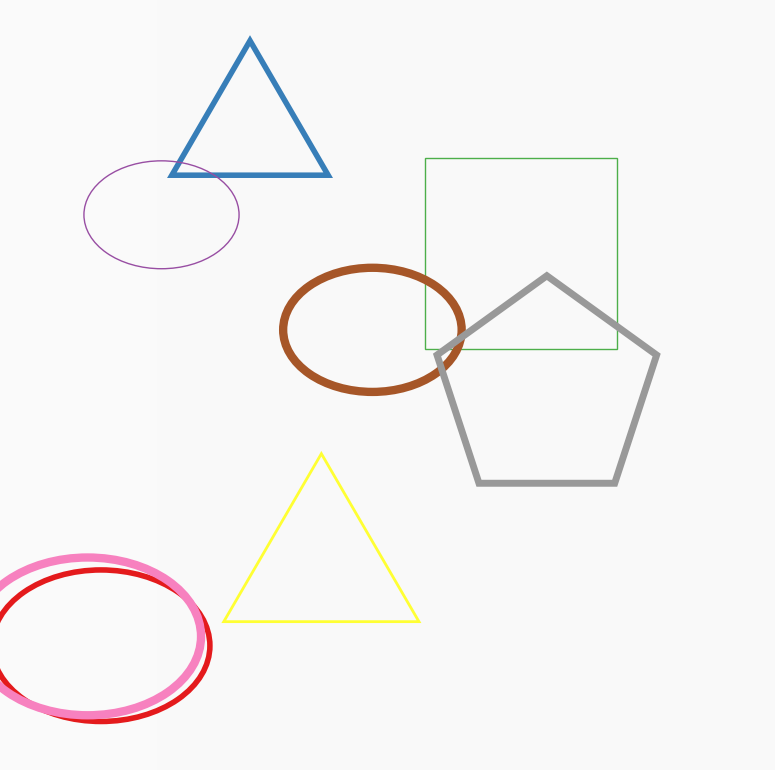[{"shape": "oval", "thickness": 2, "radius": 0.7, "center": [0.13, 0.161]}, {"shape": "triangle", "thickness": 2, "radius": 0.58, "center": [0.323, 0.831]}, {"shape": "square", "thickness": 0.5, "radius": 0.62, "center": [0.673, 0.671]}, {"shape": "oval", "thickness": 0.5, "radius": 0.5, "center": [0.208, 0.721]}, {"shape": "triangle", "thickness": 1, "radius": 0.73, "center": [0.415, 0.265]}, {"shape": "oval", "thickness": 3, "radius": 0.58, "center": [0.481, 0.572]}, {"shape": "oval", "thickness": 3, "radius": 0.73, "center": [0.113, 0.174]}, {"shape": "pentagon", "thickness": 2.5, "radius": 0.74, "center": [0.706, 0.493]}]